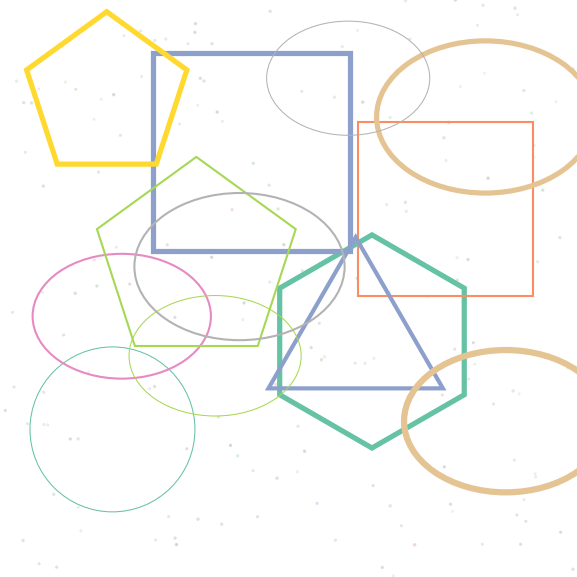[{"shape": "hexagon", "thickness": 2.5, "radius": 0.92, "center": [0.644, 0.408]}, {"shape": "circle", "thickness": 0.5, "radius": 0.71, "center": [0.195, 0.256]}, {"shape": "square", "thickness": 1, "radius": 0.75, "center": [0.771, 0.637]}, {"shape": "square", "thickness": 2.5, "radius": 0.86, "center": [0.436, 0.736]}, {"shape": "triangle", "thickness": 2, "radius": 0.87, "center": [0.616, 0.414]}, {"shape": "oval", "thickness": 1, "radius": 0.77, "center": [0.211, 0.452]}, {"shape": "oval", "thickness": 0.5, "radius": 0.74, "center": [0.372, 0.383]}, {"shape": "pentagon", "thickness": 1, "radius": 0.9, "center": [0.34, 0.546]}, {"shape": "pentagon", "thickness": 2.5, "radius": 0.73, "center": [0.185, 0.833]}, {"shape": "oval", "thickness": 2.5, "radius": 0.94, "center": [0.84, 0.797]}, {"shape": "oval", "thickness": 3, "radius": 0.88, "center": [0.876, 0.27]}, {"shape": "oval", "thickness": 1, "radius": 0.91, "center": [0.415, 0.537]}, {"shape": "oval", "thickness": 0.5, "radius": 0.71, "center": [0.603, 0.864]}]